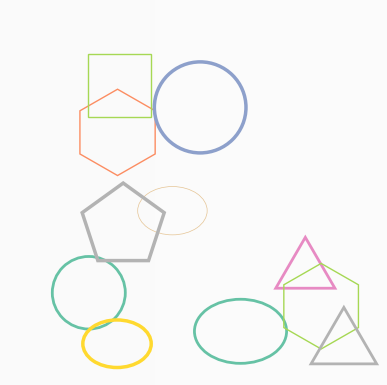[{"shape": "oval", "thickness": 2, "radius": 0.59, "center": [0.621, 0.139]}, {"shape": "circle", "thickness": 2, "radius": 0.47, "center": [0.229, 0.24]}, {"shape": "hexagon", "thickness": 1, "radius": 0.56, "center": [0.303, 0.656]}, {"shape": "circle", "thickness": 2.5, "radius": 0.59, "center": [0.517, 0.721]}, {"shape": "triangle", "thickness": 2, "radius": 0.44, "center": [0.788, 0.295]}, {"shape": "hexagon", "thickness": 1, "radius": 0.56, "center": [0.829, 0.205]}, {"shape": "square", "thickness": 1, "radius": 0.41, "center": [0.309, 0.777]}, {"shape": "oval", "thickness": 2.5, "radius": 0.44, "center": [0.302, 0.107]}, {"shape": "oval", "thickness": 0.5, "radius": 0.45, "center": [0.445, 0.453]}, {"shape": "pentagon", "thickness": 2.5, "radius": 0.56, "center": [0.318, 0.413]}, {"shape": "triangle", "thickness": 2, "radius": 0.49, "center": [0.887, 0.104]}]